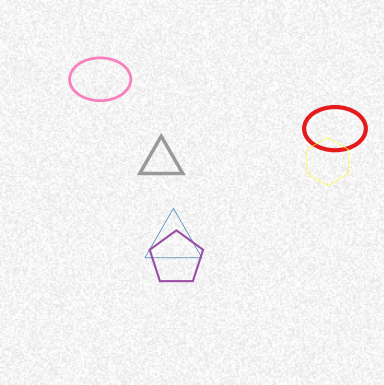[{"shape": "oval", "thickness": 3, "radius": 0.4, "center": [0.87, 0.666]}, {"shape": "triangle", "thickness": 0.5, "radius": 0.43, "center": [0.45, 0.373]}, {"shape": "pentagon", "thickness": 1.5, "radius": 0.36, "center": [0.458, 0.329]}, {"shape": "hexagon", "thickness": 0.5, "radius": 0.31, "center": [0.851, 0.58]}, {"shape": "oval", "thickness": 2, "radius": 0.4, "center": [0.26, 0.794]}, {"shape": "triangle", "thickness": 2.5, "radius": 0.32, "center": [0.419, 0.582]}]